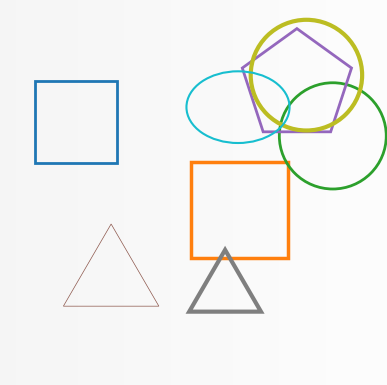[{"shape": "square", "thickness": 2, "radius": 0.53, "center": [0.196, 0.682]}, {"shape": "square", "thickness": 2.5, "radius": 0.62, "center": [0.619, 0.454]}, {"shape": "circle", "thickness": 2, "radius": 0.69, "center": [0.859, 0.647]}, {"shape": "pentagon", "thickness": 2, "radius": 0.74, "center": [0.766, 0.778]}, {"shape": "triangle", "thickness": 0.5, "radius": 0.71, "center": [0.287, 0.276]}, {"shape": "triangle", "thickness": 3, "radius": 0.53, "center": [0.581, 0.244]}, {"shape": "circle", "thickness": 3, "radius": 0.72, "center": [0.791, 0.805]}, {"shape": "oval", "thickness": 1.5, "radius": 0.67, "center": [0.614, 0.722]}]